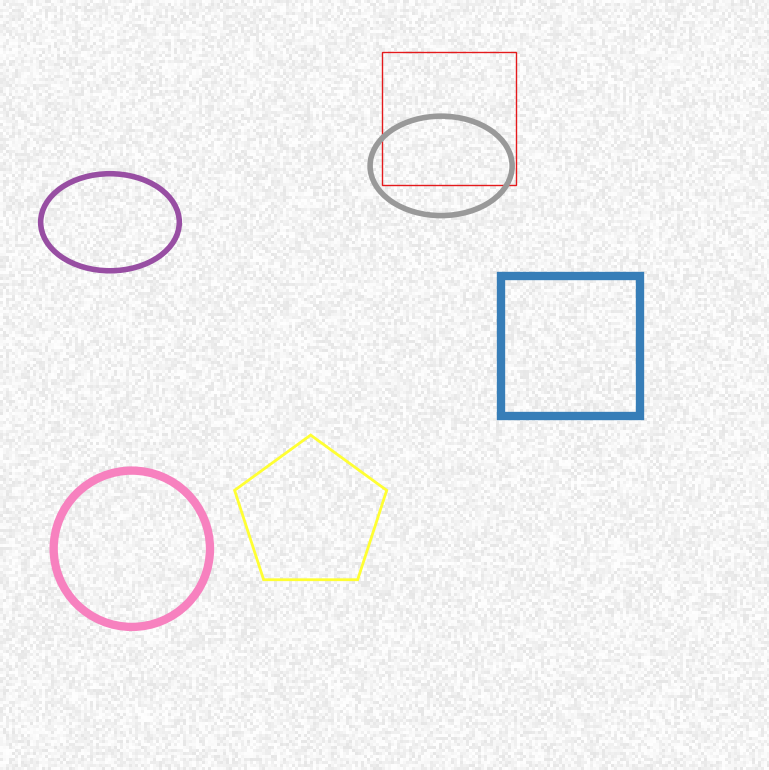[{"shape": "square", "thickness": 0.5, "radius": 0.43, "center": [0.583, 0.846]}, {"shape": "square", "thickness": 3, "radius": 0.45, "center": [0.741, 0.551]}, {"shape": "oval", "thickness": 2, "radius": 0.45, "center": [0.143, 0.711]}, {"shape": "pentagon", "thickness": 1, "radius": 0.52, "center": [0.403, 0.331]}, {"shape": "circle", "thickness": 3, "radius": 0.51, "center": [0.171, 0.287]}, {"shape": "oval", "thickness": 2, "radius": 0.46, "center": [0.573, 0.785]}]